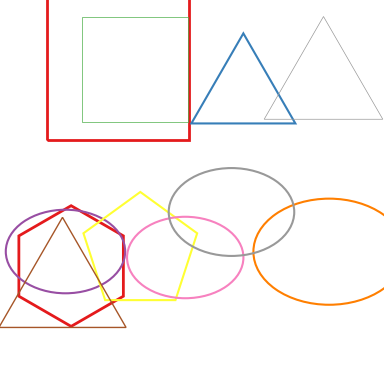[{"shape": "hexagon", "thickness": 2, "radius": 0.78, "center": [0.185, 0.309]}, {"shape": "square", "thickness": 2, "radius": 0.92, "center": [0.307, 0.822]}, {"shape": "triangle", "thickness": 1.5, "radius": 0.78, "center": [0.632, 0.757]}, {"shape": "square", "thickness": 0.5, "radius": 0.69, "center": [0.351, 0.82]}, {"shape": "oval", "thickness": 1.5, "radius": 0.78, "center": [0.17, 0.347]}, {"shape": "oval", "thickness": 1.5, "radius": 0.98, "center": [0.855, 0.346]}, {"shape": "pentagon", "thickness": 1.5, "radius": 0.78, "center": [0.364, 0.346]}, {"shape": "triangle", "thickness": 1, "radius": 0.95, "center": [0.162, 0.245]}, {"shape": "oval", "thickness": 1.5, "radius": 0.76, "center": [0.481, 0.331]}, {"shape": "oval", "thickness": 1.5, "radius": 0.82, "center": [0.601, 0.449]}, {"shape": "triangle", "thickness": 0.5, "radius": 0.89, "center": [0.84, 0.779]}]